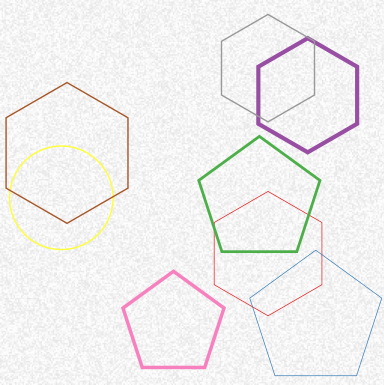[{"shape": "hexagon", "thickness": 0.5, "radius": 0.81, "center": [0.696, 0.341]}, {"shape": "pentagon", "thickness": 0.5, "radius": 0.9, "center": [0.82, 0.17]}, {"shape": "pentagon", "thickness": 2, "radius": 0.83, "center": [0.674, 0.48]}, {"shape": "hexagon", "thickness": 3, "radius": 0.74, "center": [0.799, 0.753]}, {"shape": "circle", "thickness": 1, "radius": 0.67, "center": [0.159, 0.486]}, {"shape": "hexagon", "thickness": 1, "radius": 0.91, "center": [0.174, 0.603]}, {"shape": "pentagon", "thickness": 2.5, "radius": 0.69, "center": [0.451, 0.157]}, {"shape": "hexagon", "thickness": 1, "radius": 0.7, "center": [0.696, 0.823]}]